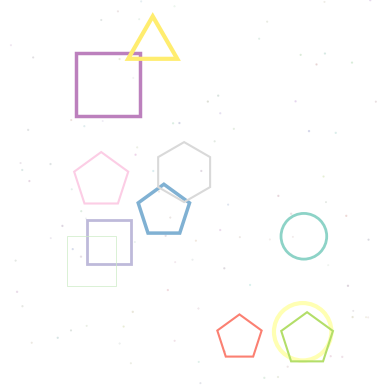[{"shape": "circle", "thickness": 2, "radius": 0.3, "center": [0.789, 0.386]}, {"shape": "circle", "thickness": 3, "radius": 0.37, "center": [0.786, 0.138]}, {"shape": "square", "thickness": 2, "radius": 0.29, "center": [0.283, 0.372]}, {"shape": "pentagon", "thickness": 1.5, "radius": 0.3, "center": [0.622, 0.123]}, {"shape": "pentagon", "thickness": 2.5, "radius": 0.35, "center": [0.426, 0.451]}, {"shape": "pentagon", "thickness": 1.5, "radius": 0.35, "center": [0.798, 0.119]}, {"shape": "pentagon", "thickness": 1.5, "radius": 0.37, "center": [0.263, 0.531]}, {"shape": "hexagon", "thickness": 1.5, "radius": 0.39, "center": [0.478, 0.553]}, {"shape": "square", "thickness": 2.5, "radius": 0.41, "center": [0.28, 0.781]}, {"shape": "square", "thickness": 0.5, "radius": 0.32, "center": [0.238, 0.322]}, {"shape": "triangle", "thickness": 3, "radius": 0.37, "center": [0.397, 0.884]}]